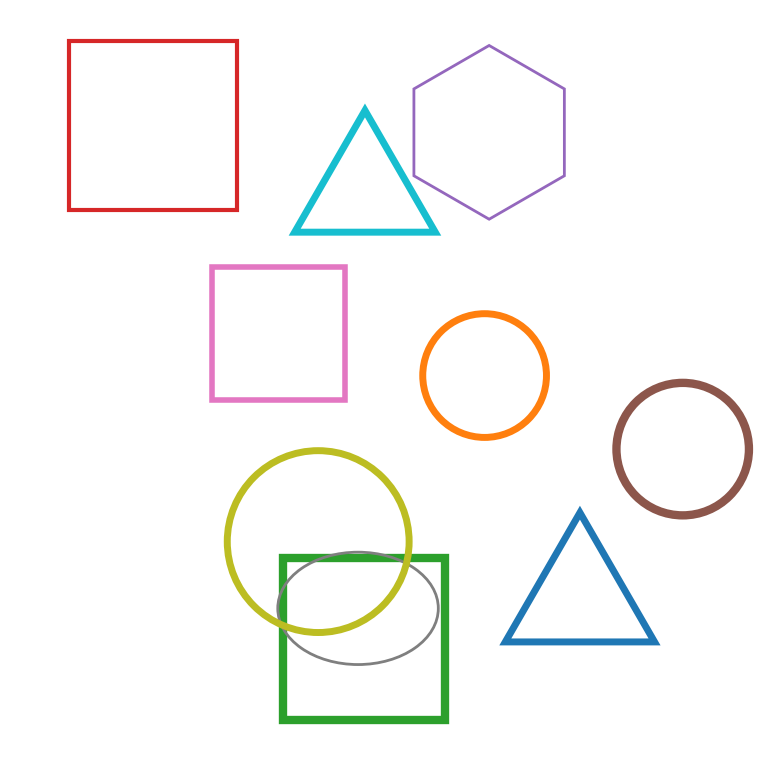[{"shape": "triangle", "thickness": 2.5, "radius": 0.56, "center": [0.753, 0.222]}, {"shape": "circle", "thickness": 2.5, "radius": 0.4, "center": [0.629, 0.512]}, {"shape": "square", "thickness": 3, "radius": 0.53, "center": [0.473, 0.17]}, {"shape": "square", "thickness": 1.5, "radius": 0.55, "center": [0.199, 0.837]}, {"shape": "hexagon", "thickness": 1, "radius": 0.56, "center": [0.635, 0.828]}, {"shape": "circle", "thickness": 3, "radius": 0.43, "center": [0.887, 0.417]}, {"shape": "square", "thickness": 2, "radius": 0.43, "center": [0.362, 0.567]}, {"shape": "oval", "thickness": 1, "radius": 0.52, "center": [0.465, 0.21]}, {"shape": "circle", "thickness": 2.5, "radius": 0.59, "center": [0.413, 0.297]}, {"shape": "triangle", "thickness": 2.5, "radius": 0.53, "center": [0.474, 0.751]}]